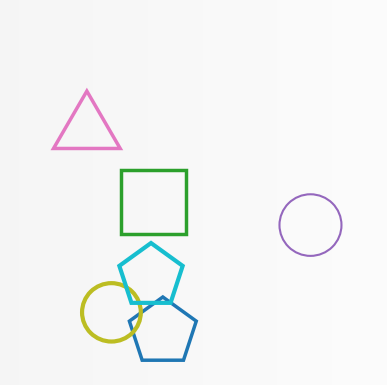[{"shape": "pentagon", "thickness": 2.5, "radius": 0.45, "center": [0.42, 0.138]}, {"shape": "square", "thickness": 2.5, "radius": 0.42, "center": [0.396, 0.474]}, {"shape": "circle", "thickness": 1.5, "radius": 0.4, "center": [0.801, 0.415]}, {"shape": "triangle", "thickness": 2.5, "radius": 0.5, "center": [0.224, 0.664]}, {"shape": "circle", "thickness": 3, "radius": 0.38, "center": [0.288, 0.189]}, {"shape": "pentagon", "thickness": 3, "radius": 0.43, "center": [0.39, 0.283]}]